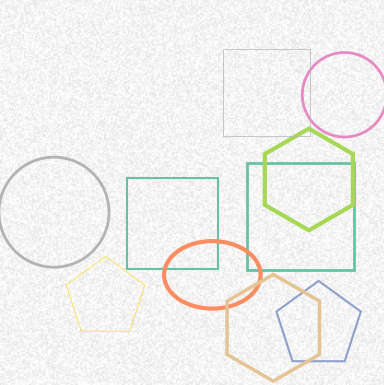[{"shape": "square", "thickness": 2, "radius": 0.7, "center": [0.781, 0.438]}, {"shape": "square", "thickness": 1.5, "radius": 0.59, "center": [0.447, 0.42]}, {"shape": "oval", "thickness": 3, "radius": 0.63, "center": [0.552, 0.286]}, {"shape": "pentagon", "thickness": 1.5, "radius": 0.58, "center": [0.828, 0.155]}, {"shape": "circle", "thickness": 2, "radius": 0.55, "center": [0.895, 0.754]}, {"shape": "hexagon", "thickness": 3, "radius": 0.66, "center": [0.802, 0.534]}, {"shape": "pentagon", "thickness": 0.5, "radius": 0.54, "center": [0.274, 0.227]}, {"shape": "hexagon", "thickness": 2.5, "radius": 0.69, "center": [0.71, 0.149]}, {"shape": "square", "thickness": 0.5, "radius": 0.57, "center": [0.693, 0.759]}, {"shape": "circle", "thickness": 2, "radius": 0.71, "center": [0.14, 0.449]}]